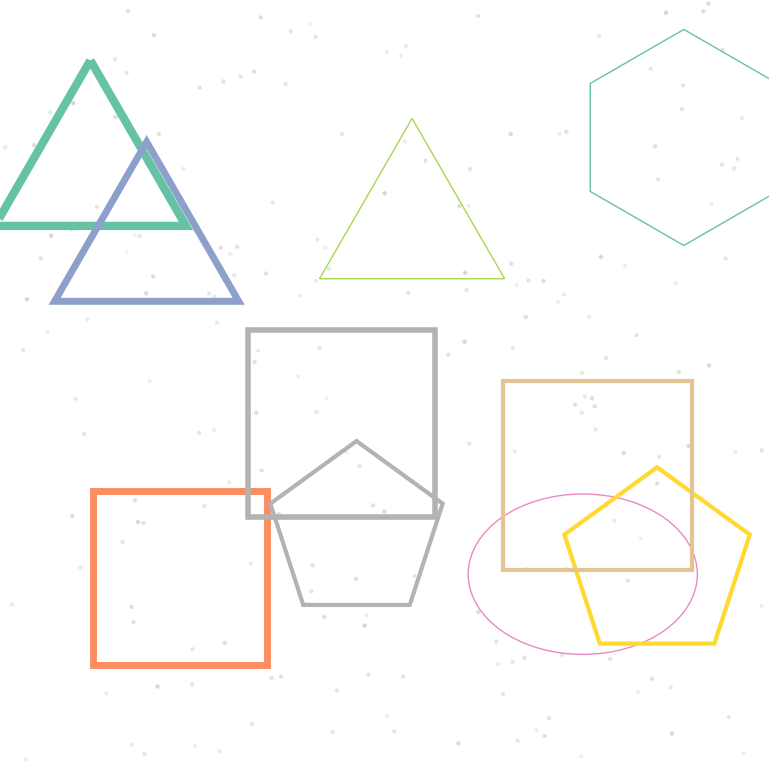[{"shape": "triangle", "thickness": 3, "radius": 0.72, "center": [0.117, 0.778]}, {"shape": "hexagon", "thickness": 0.5, "radius": 0.7, "center": [0.888, 0.822]}, {"shape": "square", "thickness": 2.5, "radius": 0.56, "center": [0.233, 0.249]}, {"shape": "triangle", "thickness": 2.5, "radius": 0.69, "center": [0.19, 0.678]}, {"shape": "oval", "thickness": 0.5, "radius": 0.74, "center": [0.757, 0.254]}, {"shape": "triangle", "thickness": 0.5, "radius": 0.69, "center": [0.535, 0.707]}, {"shape": "pentagon", "thickness": 1.5, "radius": 0.63, "center": [0.853, 0.267]}, {"shape": "square", "thickness": 1.5, "radius": 0.61, "center": [0.776, 0.382]}, {"shape": "square", "thickness": 2, "radius": 0.61, "center": [0.443, 0.45]}, {"shape": "pentagon", "thickness": 1.5, "radius": 0.59, "center": [0.463, 0.31]}]